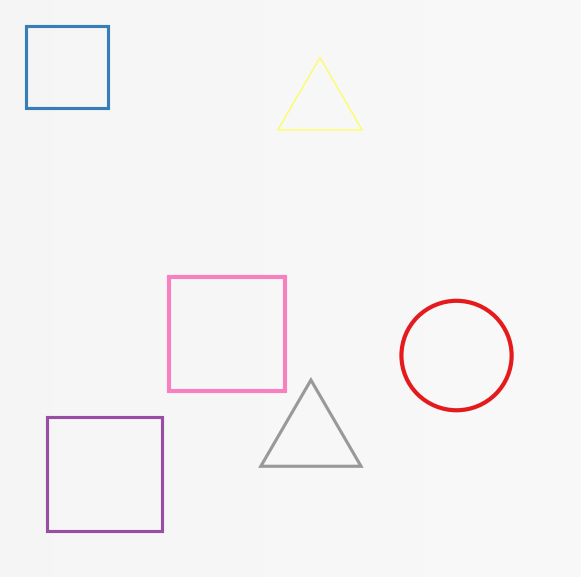[{"shape": "circle", "thickness": 2, "radius": 0.47, "center": [0.785, 0.383]}, {"shape": "square", "thickness": 1.5, "radius": 0.35, "center": [0.116, 0.883]}, {"shape": "square", "thickness": 1.5, "radius": 0.49, "center": [0.179, 0.178]}, {"shape": "triangle", "thickness": 0.5, "radius": 0.42, "center": [0.55, 0.816]}, {"shape": "square", "thickness": 2, "radius": 0.5, "center": [0.391, 0.421]}, {"shape": "triangle", "thickness": 1.5, "radius": 0.5, "center": [0.535, 0.242]}]